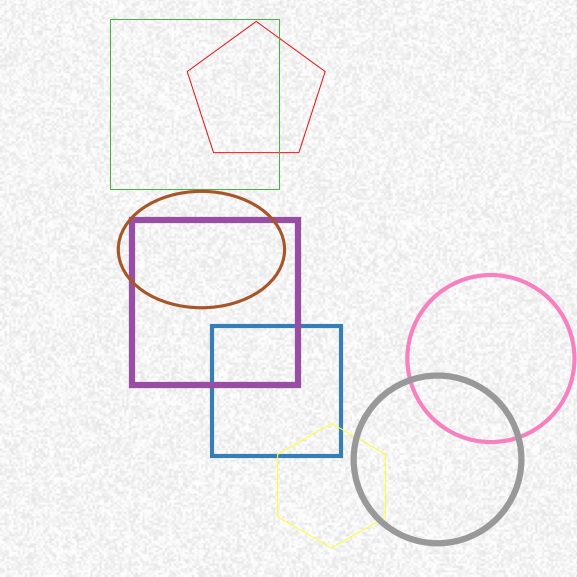[{"shape": "pentagon", "thickness": 0.5, "radius": 0.63, "center": [0.444, 0.836]}, {"shape": "square", "thickness": 2, "radius": 0.56, "center": [0.479, 0.322]}, {"shape": "square", "thickness": 0.5, "radius": 0.73, "center": [0.337, 0.819]}, {"shape": "square", "thickness": 3, "radius": 0.72, "center": [0.372, 0.475]}, {"shape": "hexagon", "thickness": 0.5, "radius": 0.54, "center": [0.574, 0.158]}, {"shape": "oval", "thickness": 1.5, "radius": 0.72, "center": [0.349, 0.567]}, {"shape": "circle", "thickness": 2, "radius": 0.72, "center": [0.85, 0.378]}, {"shape": "circle", "thickness": 3, "radius": 0.73, "center": [0.758, 0.204]}]